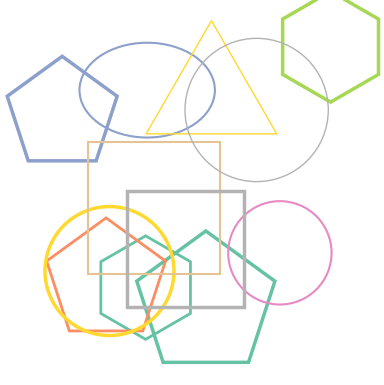[{"shape": "pentagon", "thickness": 2.5, "radius": 0.94, "center": [0.535, 0.211]}, {"shape": "hexagon", "thickness": 2, "radius": 0.67, "center": [0.378, 0.253]}, {"shape": "pentagon", "thickness": 2, "radius": 0.81, "center": [0.276, 0.272]}, {"shape": "pentagon", "thickness": 2.5, "radius": 0.75, "center": [0.161, 0.704]}, {"shape": "oval", "thickness": 1.5, "radius": 0.88, "center": [0.382, 0.766]}, {"shape": "circle", "thickness": 1.5, "radius": 0.67, "center": [0.727, 0.343]}, {"shape": "hexagon", "thickness": 2.5, "radius": 0.72, "center": [0.859, 0.879]}, {"shape": "triangle", "thickness": 1, "radius": 0.98, "center": [0.549, 0.75]}, {"shape": "circle", "thickness": 2.5, "radius": 0.84, "center": [0.284, 0.296]}, {"shape": "square", "thickness": 1.5, "radius": 0.85, "center": [0.4, 0.46]}, {"shape": "circle", "thickness": 1, "radius": 0.93, "center": [0.667, 0.714]}, {"shape": "square", "thickness": 2.5, "radius": 0.76, "center": [0.482, 0.353]}]